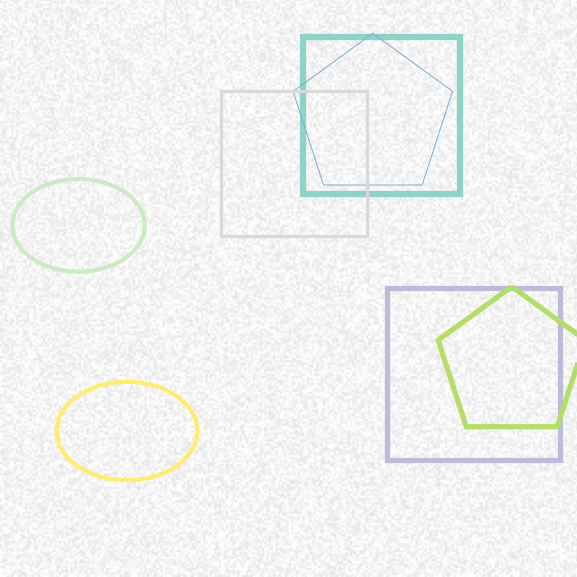[{"shape": "square", "thickness": 3, "radius": 0.68, "center": [0.661, 0.799]}, {"shape": "square", "thickness": 2.5, "radius": 0.75, "center": [0.82, 0.351]}, {"shape": "pentagon", "thickness": 0.5, "radius": 0.73, "center": [0.646, 0.796]}, {"shape": "pentagon", "thickness": 2.5, "radius": 0.67, "center": [0.886, 0.369]}, {"shape": "square", "thickness": 1.5, "radius": 0.63, "center": [0.509, 0.716]}, {"shape": "oval", "thickness": 2, "radius": 0.57, "center": [0.136, 0.609]}, {"shape": "oval", "thickness": 2, "radius": 0.61, "center": [0.22, 0.253]}]